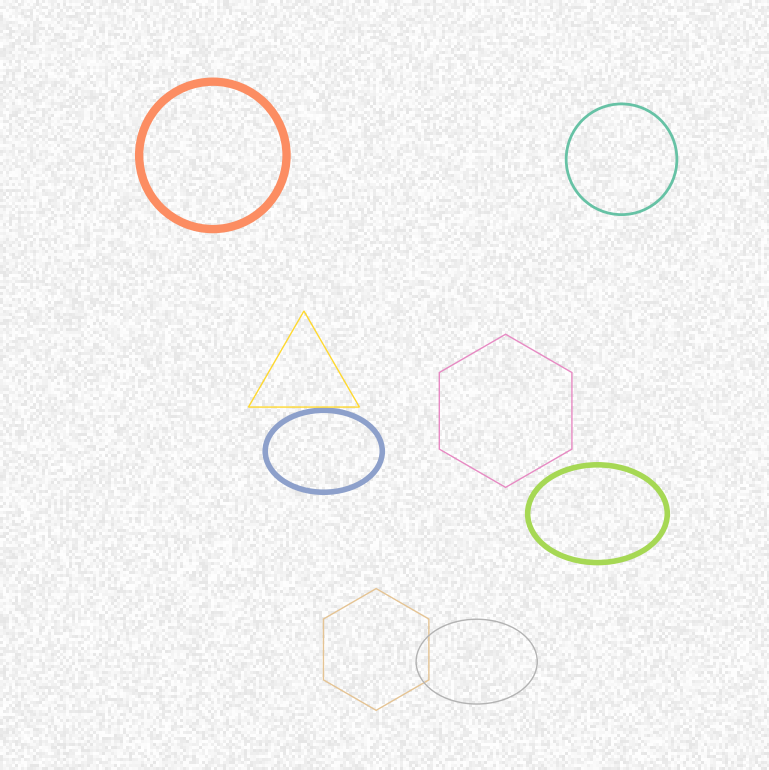[{"shape": "circle", "thickness": 1, "radius": 0.36, "center": [0.807, 0.793]}, {"shape": "circle", "thickness": 3, "radius": 0.48, "center": [0.276, 0.798]}, {"shape": "oval", "thickness": 2, "radius": 0.38, "center": [0.42, 0.414]}, {"shape": "hexagon", "thickness": 0.5, "radius": 0.5, "center": [0.657, 0.466]}, {"shape": "oval", "thickness": 2, "radius": 0.45, "center": [0.776, 0.333]}, {"shape": "triangle", "thickness": 0.5, "radius": 0.42, "center": [0.395, 0.513]}, {"shape": "hexagon", "thickness": 0.5, "radius": 0.4, "center": [0.489, 0.157]}, {"shape": "oval", "thickness": 0.5, "radius": 0.39, "center": [0.619, 0.141]}]